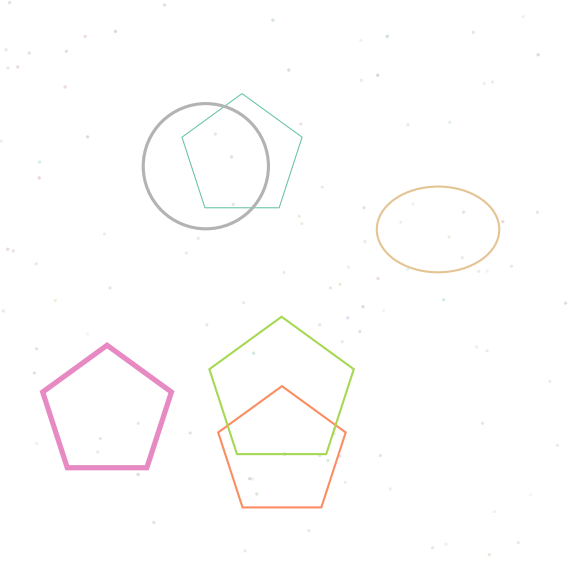[{"shape": "pentagon", "thickness": 0.5, "radius": 0.55, "center": [0.419, 0.728]}, {"shape": "pentagon", "thickness": 1, "radius": 0.58, "center": [0.488, 0.214]}, {"shape": "pentagon", "thickness": 2.5, "radius": 0.59, "center": [0.185, 0.284]}, {"shape": "pentagon", "thickness": 1, "radius": 0.66, "center": [0.488, 0.319]}, {"shape": "oval", "thickness": 1, "radius": 0.53, "center": [0.759, 0.602]}, {"shape": "circle", "thickness": 1.5, "radius": 0.54, "center": [0.356, 0.711]}]